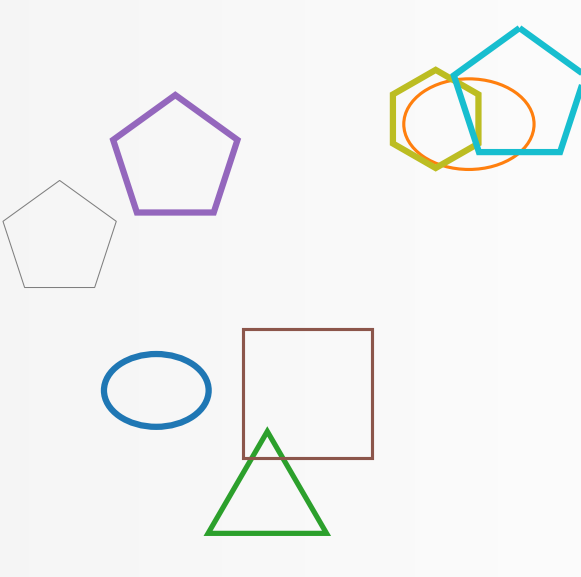[{"shape": "oval", "thickness": 3, "radius": 0.45, "center": [0.269, 0.323]}, {"shape": "oval", "thickness": 1.5, "radius": 0.56, "center": [0.807, 0.784]}, {"shape": "triangle", "thickness": 2.5, "radius": 0.59, "center": [0.46, 0.134]}, {"shape": "pentagon", "thickness": 3, "radius": 0.56, "center": [0.302, 0.722]}, {"shape": "square", "thickness": 1.5, "radius": 0.56, "center": [0.529, 0.318]}, {"shape": "pentagon", "thickness": 0.5, "radius": 0.51, "center": [0.103, 0.584]}, {"shape": "hexagon", "thickness": 3, "radius": 0.42, "center": [0.75, 0.793]}, {"shape": "pentagon", "thickness": 3, "radius": 0.59, "center": [0.894, 0.832]}]